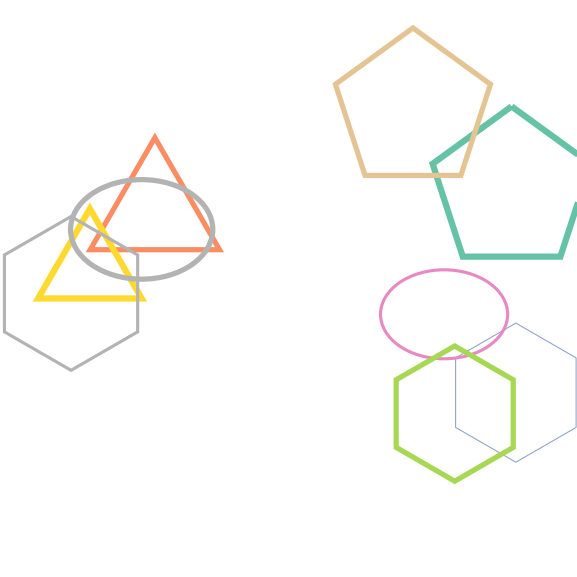[{"shape": "pentagon", "thickness": 3, "radius": 0.72, "center": [0.886, 0.671]}, {"shape": "triangle", "thickness": 2.5, "radius": 0.65, "center": [0.268, 0.631]}, {"shape": "hexagon", "thickness": 0.5, "radius": 0.6, "center": [0.893, 0.319]}, {"shape": "oval", "thickness": 1.5, "radius": 0.55, "center": [0.769, 0.455]}, {"shape": "hexagon", "thickness": 2.5, "radius": 0.59, "center": [0.787, 0.283]}, {"shape": "triangle", "thickness": 3, "radius": 0.52, "center": [0.156, 0.534]}, {"shape": "pentagon", "thickness": 2.5, "radius": 0.71, "center": [0.715, 0.81]}, {"shape": "hexagon", "thickness": 1.5, "radius": 0.67, "center": [0.123, 0.491]}, {"shape": "oval", "thickness": 2.5, "radius": 0.62, "center": [0.245, 0.602]}]